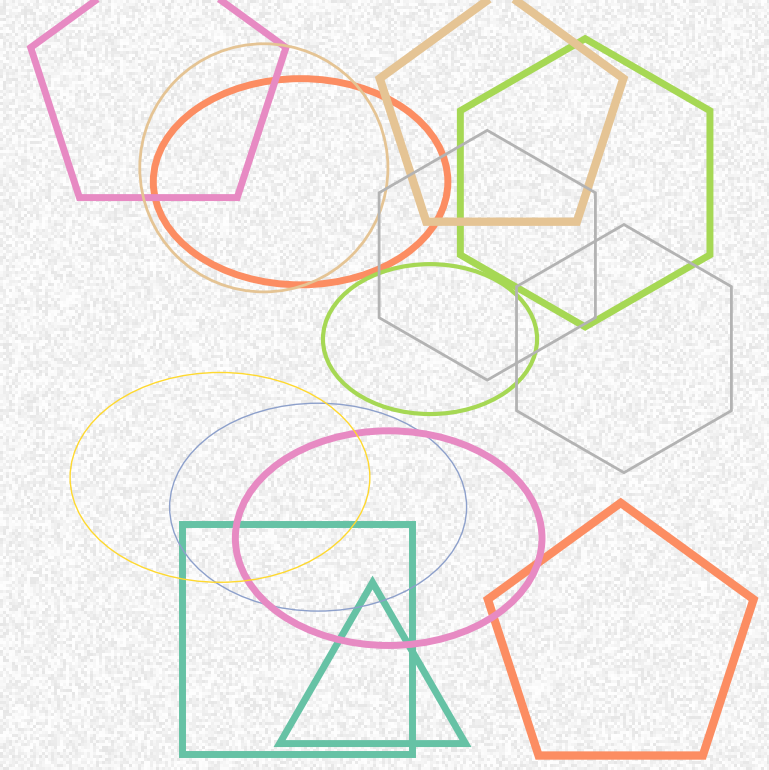[{"shape": "triangle", "thickness": 2.5, "radius": 0.7, "center": [0.484, 0.104]}, {"shape": "square", "thickness": 2.5, "radius": 0.75, "center": [0.386, 0.171]}, {"shape": "pentagon", "thickness": 3, "radius": 0.91, "center": [0.806, 0.166]}, {"shape": "oval", "thickness": 2.5, "radius": 0.96, "center": [0.39, 0.764]}, {"shape": "oval", "thickness": 0.5, "radius": 0.96, "center": [0.413, 0.341]}, {"shape": "pentagon", "thickness": 2.5, "radius": 0.87, "center": [0.206, 0.884]}, {"shape": "oval", "thickness": 2.5, "radius": 1.0, "center": [0.505, 0.301]}, {"shape": "oval", "thickness": 1.5, "radius": 0.7, "center": [0.558, 0.56]}, {"shape": "hexagon", "thickness": 2.5, "radius": 0.94, "center": [0.76, 0.763]}, {"shape": "oval", "thickness": 0.5, "radius": 0.97, "center": [0.286, 0.38]}, {"shape": "pentagon", "thickness": 3, "radius": 0.83, "center": [0.651, 0.847]}, {"shape": "circle", "thickness": 1, "radius": 0.81, "center": [0.343, 0.782]}, {"shape": "hexagon", "thickness": 1, "radius": 0.81, "center": [0.633, 0.669]}, {"shape": "hexagon", "thickness": 1, "radius": 0.81, "center": [0.81, 0.547]}]